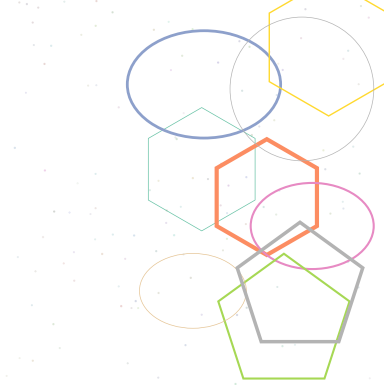[{"shape": "hexagon", "thickness": 0.5, "radius": 0.8, "center": [0.524, 0.56]}, {"shape": "hexagon", "thickness": 3, "radius": 0.75, "center": [0.693, 0.488]}, {"shape": "oval", "thickness": 2, "radius": 1.0, "center": [0.53, 0.781]}, {"shape": "oval", "thickness": 1.5, "radius": 0.8, "center": [0.811, 0.413]}, {"shape": "pentagon", "thickness": 1.5, "radius": 0.9, "center": [0.737, 0.162]}, {"shape": "hexagon", "thickness": 1, "radius": 0.89, "center": [0.854, 0.877]}, {"shape": "oval", "thickness": 0.5, "radius": 0.69, "center": [0.501, 0.245]}, {"shape": "pentagon", "thickness": 2.5, "radius": 0.86, "center": [0.779, 0.251]}, {"shape": "circle", "thickness": 0.5, "radius": 0.93, "center": [0.784, 0.769]}]